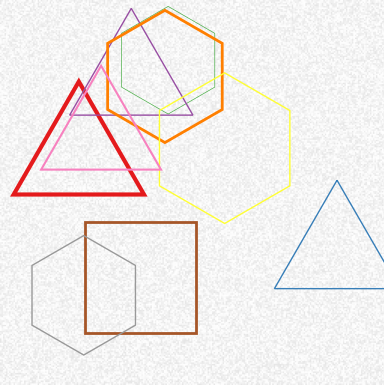[{"shape": "triangle", "thickness": 3, "radius": 0.98, "center": [0.205, 0.593]}, {"shape": "triangle", "thickness": 1, "radius": 0.94, "center": [0.875, 0.344]}, {"shape": "hexagon", "thickness": 0.5, "radius": 0.7, "center": [0.437, 0.844]}, {"shape": "triangle", "thickness": 1, "radius": 0.92, "center": [0.341, 0.793]}, {"shape": "hexagon", "thickness": 2, "radius": 0.86, "center": [0.428, 0.801]}, {"shape": "hexagon", "thickness": 1, "radius": 0.98, "center": [0.584, 0.615]}, {"shape": "square", "thickness": 2, "radius": 0.72, "center": [0.364, 0.279]}, {"shape": "triangle", "thickness": 1.5, "radius": 0.9, "center": [0.263, 0.649]}, {"shape": "hexagon", "thickness": 1, "radius": 0.78, "center": [0.217, 0.233]}]